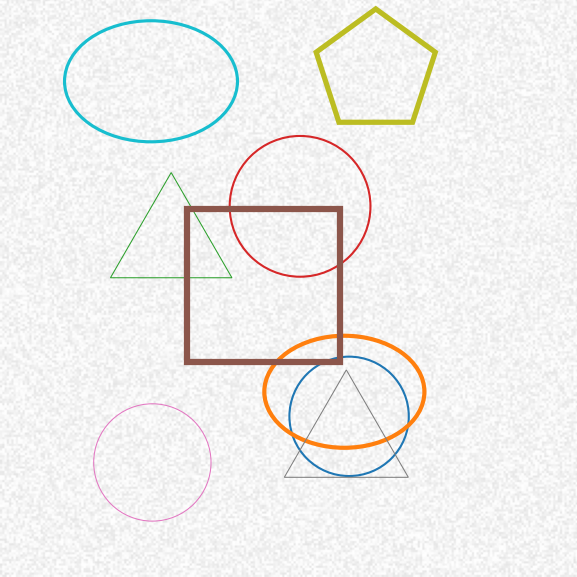[{"shape": "circle", "thickness": 1, "radius": 0.52, "center": [0.605, 0.278]}, {"shape": "oval", "thickness": 2, "radius": 0.69, "center": [0.596, 0.321]}, {"shape": "triangle", "thickness": 0.5, "radius": 0.61, "center": [0.296, 0.579]}, {"shape": "circle", "thickness": 1, "radius": 0.61, "center": [0.52, 0.642]}, {"shape": "square", "thickness": 3, "radius": 0.66, "center": [0.456, 0.505]}, {"shape": "circle", "thickness": 0.5, "radius": 0.51, "center": [0.264, 0.198]}, {"shape": "triangle", "thickness": 0.5, "radius": 0.62, "center": [0.6, 0.235]}, {"shape": "pentagon", "thickness": 2.5, "radius": 0.54, "center": [0.651, 0.875]}, {"shape": "oval", "thickness": 1.5, "radius": 0.75, "center": [0.261, 0.858]}]